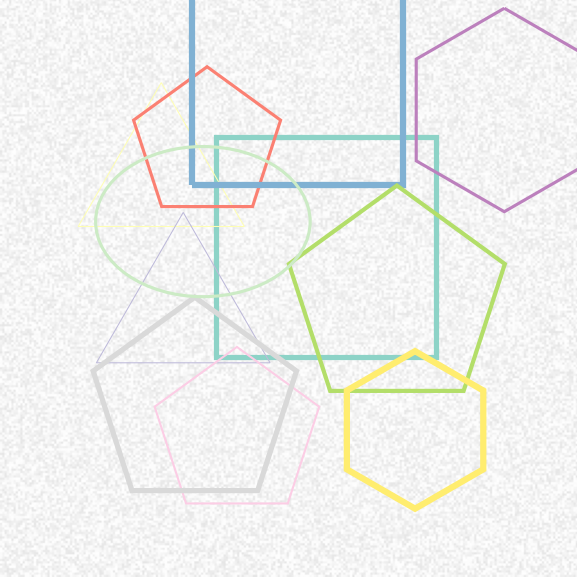[{"shape": "square", "thickness": 2.5, "radius": 0.95, "center": [0.564, 0.571]}, {"shape": "triangle", "thickness": 0.5, "radius": 0.83, "center": [0.279, 0.69]}, {"shape": "triangle", "thickness": 0.5, "radius": 0.87, "center": [0.317, 0.458]}, {"shape": "pentagon", "thickness": 1.5, "radius": 0.67, "center": [0.359, 0.75]}, {"shape": "square", "thickness": 3, "radius": 0.92, "center": [0.515, 0.862]}, {"shape": "pentagon", "thickness": 2, "radius": 0.98, "center": [0.687, 0.481]}, {"shape": "pentagon", "thickness": 1, "radius": 0.75, "center": [0.41, 0.249]}, {"shape": "pentagon", "thickness": 2.5, "radius": 0.93, "center": [0.337, 0.299]}, {"shape": "hexagon", "thickness": 1.5, "radius": 0.88, "center": [0.873, 0.809]}, {"shape": "oval", "thickness": 1.5, "radius": 0.93, "center": [0.351, 0.615]}, {"shape": "hexagon", "thickness": 3, "radius": 0.68, "center": [0.719, 0.255]}]